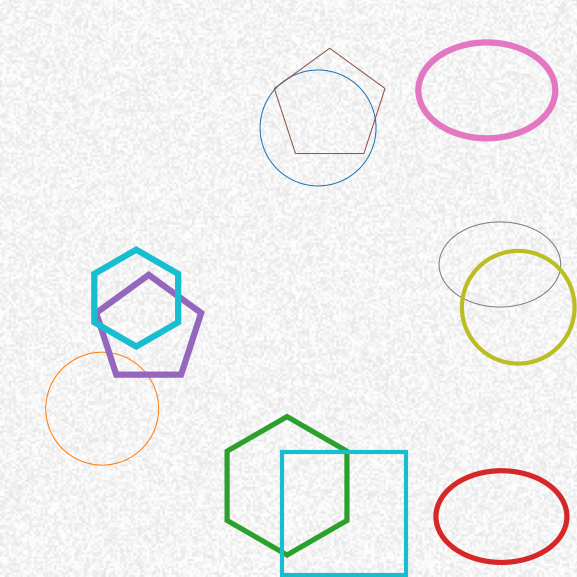[{"shape": "circle", "thickness": 0.5, "radius": 0.5, "center": [0.551, 0.778]}, {"shape": "circle", "thickness": 0.5, "radius": 0.49, "center": [0.177, 0.292]}, {"shape": "hexagon", "thickness": 2.5, "radius": 0.6, "center": [0.497, 0.158]}, {"shape": "oval", "thickness": 2.5, "radius": 0.57, "center": [0.868, 0.105]}, {"shape": "pentagon", "thickness": 3, "radius": 0.48, "center": [0.257, 0.428]}, {"shape": "pentagon", "thickness": 0.5, "radius": 0.5, "center": [0.571, 0.815]}, {"shape": "oval", "thickness": 3, "radius": 0.59, "center": [0.843, 0.843]}, {"shape": "oval", "thickness": 0.5, "radius": 0.53, "center": [0.866, 0.541]}, {"shape": "circle", "thickness": 2, "radius": 0.49, "center": [0.897, 0.467]}, {"shape": "square", "thickness": 2, "radius": 0.54, "center": [0.595, 0.11]}, {"shape": "hexagon", "thickness": 3, "radius": 0.42, "center": [0.236, 0.483]}]